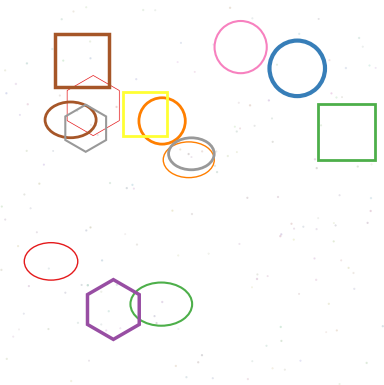[{"shape": "oval", "thickness": 1, "radius": 0.35, "center": [0.133, 0.321]}, {"shape": "hexagon", "thickness": 0.5, "radius": 0.39, "center": [0.242, 0.726]}, {"shape": "circle", "thickness": 3, "radius": 0.36, "center": [0.772, 0.822]}, {"shape": "square", "thickness": 2, "radius": 0.37, "center": [0.899, 0.657]}, {"shape": "oval", "thickness": 1.5, "radius": 0.4, "center": [0.419, 0.21]}, {"shape": "hexagon", "thickness": 2.5, "radius": 0.39, "center": [0.294, 0.196]}, {"shape": "oval", "thickness": 1, "radius": 0.33, "center": [0.49, 0.585]}, {"shape": "circle", "thickness": 2, "radius": 0.3, "center": [0.421, 0.686]}, {"shape": "square", "thickness": 2, "radius": 0.29, "center": [0.377, 0.704]}, {"shape": "oval", "thickness": 2, "radius": 0.33, "center": [0.183, 0.689]}, {"shape": "square", "thickness": 2.5, "radius": 0.35, "center": [0.213, 0.843]}, {"shape": "circle", "thickness": 1.5, "radius": 0.34, "center": [0.625, 0.878]}, {"shape": "hexagon", "thickness": 1.5, "radius": 0.31, "center": [0.223, 0.667]}, {"shape": "oval", "thickness": 2, "radius": 0.3, "center": [0.497, 0.601]}]